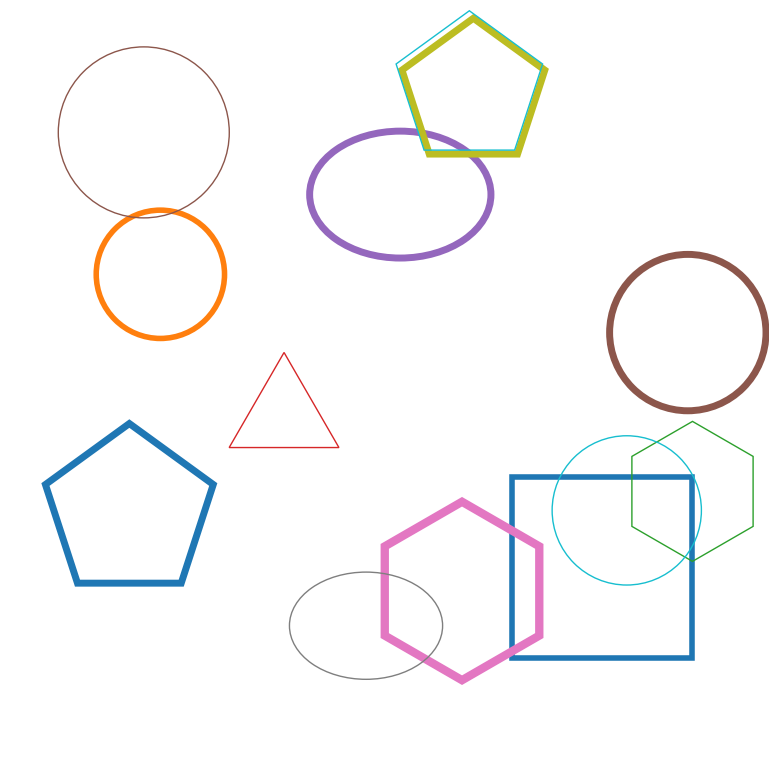[{"shape": "pentagon", "thickness": 2.5, "radius": 0.57, "center": [0.168, 0.335]}, {"shape": "square", "thickness": 2, "radius": 0.59, "center": [0.782, 0.263]}, {"shape": "circle", "thickness": 2, "radius": 0.42, "center": [0.208, 0.644]}, {"shape": "hexagon", "thickness": 0.5, "radius": 0.45, "center": [0.899, 0.362]}, {"shape": "triangle", "thickness": 0.5, "radius": 0.41, "center": [0.369, 0.46]}, {"shape": "oval", "thickness": 2.5, "radius": 0.59, "center": [0.52, 0.747]}, {"shape": "circle", "thickness": 0.5, "radius": 0.56, "center": [0.187, 0.828]}, {"shape": "circle", "thickness": 2.5, "radius": 0.51, "center": [0.893, 0.568]}, {"shape": "hexagon", "thickness": 3, "radius": 0.58, "center": [0.6, 0.233]}, {"shape": "oval", "thickness": 0.5, "radius": 0.5, "center": [0.475, 0.187]}, {"shape": "pentagon", "thickness": 2.5, "radius": 0.49, "center": [0.615, 0.879]}, {"shape": "pentagon", "thickness": 0.5, "radius": 0.5, "center": [0.61, 0.886]}, {"shape": "circle", "thickness": 0.5, "radius": 0.48, "center": [0.814, 0.337]}]